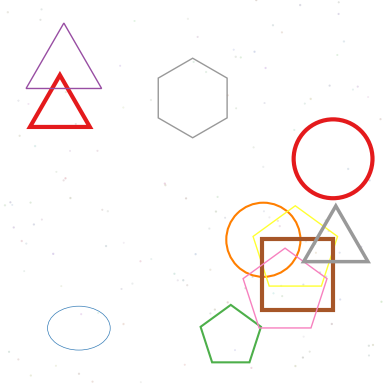[{"shape": "circle", "thickness": 3, "radius": 0.51, "center": [0.865, 0.588]}, {"shape": "triangle", "thickness": 3, "radius": 0.45, "center": [0.156, 0.715]}, {"shape": "oval", "thickness": 0.5, "radius": 0.41, "center": [0.205, 0.148]}, {"shape": "pentagon", "thickness": 1.5, "radius": 0.41, "center": [0.599, 0.126]}, {"shape": "triangle", "thickness": 1, "radius": 0.57, "center": [0.166, 0.827]}, {"shape": "circle", "thickness": 1.5, "radius": 0.48, "center": [0.684, 0.377]}, {"shape": "pentagon", "thickness": 1, "radius": 0.58, "center": [0.767, 0.35]}, {"shape": "square", "thickness": 3, "radius": 0.46, "center": [0.774, 0.288]}, {"shape": "pentagon", "thickness": 1, "radius": 0.57, "center": [0.74, 0.241]}, {"shape": "hexagon", "thickness": 1, "radius": 0.52, "center": [0.5, 0.745]}, {"shape": "triangle", "thickness": 2.5, "radius": 0.48, "center": [0.872, 0.369]}]